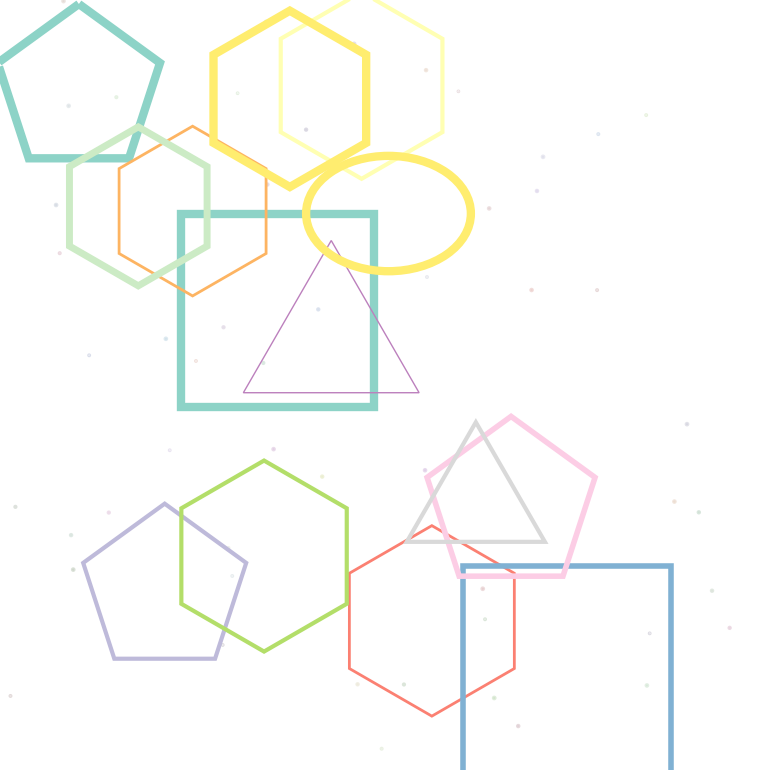[{"shape": "square", "thickness": 3, "radius": 0.63, "center": [0.36, 0.597]}, {"shape": "pentagon", "thickness": 3, "radius": 0.55, "center": [0.102, 0.884]}, {"shape": "hexagon", "thickness": 1.5, "radius": 0.61, "center": [0.47, 0.889]}, {"shape": "pentagon", "thickness": 1.5, "radius": 0.56, "center": [0.214, 0.235]}, {"shape": "hexagon", "thickness": 1, "radius": 0.62, "center": [0.561, 0.194]}, {"shape": "square", "thickness": 2, "radius": 0.68, "center": [0.737, 0.13]}, {"shape": "hexagon", "thickness": 1, "radius": 0.55, "center": [0.25, 0.726]}, {"shape": "hexagon", "thickness": 1.5, "radius": 0.62, "center": [0.343, 0.278]}, {"shape": "pentagon", "thickness": 2, "radius": 0.57, "center": [0.664, 0.344]}, {"shape": "triangle", "thickness": 1.5, "radius": 0.52, "center": [0.618, 0.348]}, {"shape": "triangle", "thickness": 0.5, "radius": 0.66, "center": [0.43, 0.556]}, {"shape": "hexagon", "thickness": 2.5, "radius": 0.52, "center": [0.18, 0.732]}, {"shape": "hexagon", "thickness": 3, "radius": 0.57, "center": [0.376, 0.872]}, {"shape": "oval", "thickness": 3, "radius": 0.54, "center": [0.505, 0.723]}]